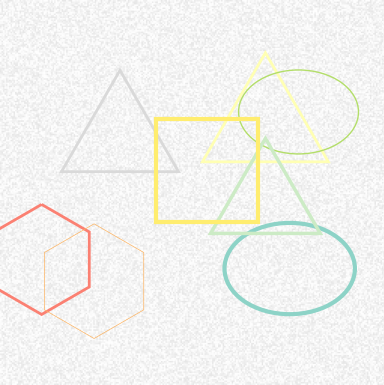[{"shape": "oval", "thickness": 3, "radius": 0.85, "center": [0.752, 0.302]}, {"shape": "triangle", "thickness": 2, "radius": 0.94, "center": [0.689, 0.674]}, {"shape": "hexagon", "thickness": 2, "radius": 0.71, "center": [0.108, 0.326]}, {"shape": "hexagon", "thickness": 0.5, "radius": 0.74, "center": [0.244, 0.27]}, {"shape": "oval", "thickness": 1, "radius": 0.78, "center": [0.775, 0.709]}, {"shape": "triangle", "thickness": 2, "radius": 0.88, "center": [0.312, 0.642]}, {"shape": "triangle", "thickness": 2.5, "radius": 0.82, "center": [0.689, 0.476]}, {"shape": "square", "thickness": 3, "radius": 0.67, "center": [0.538, 0.557]}]